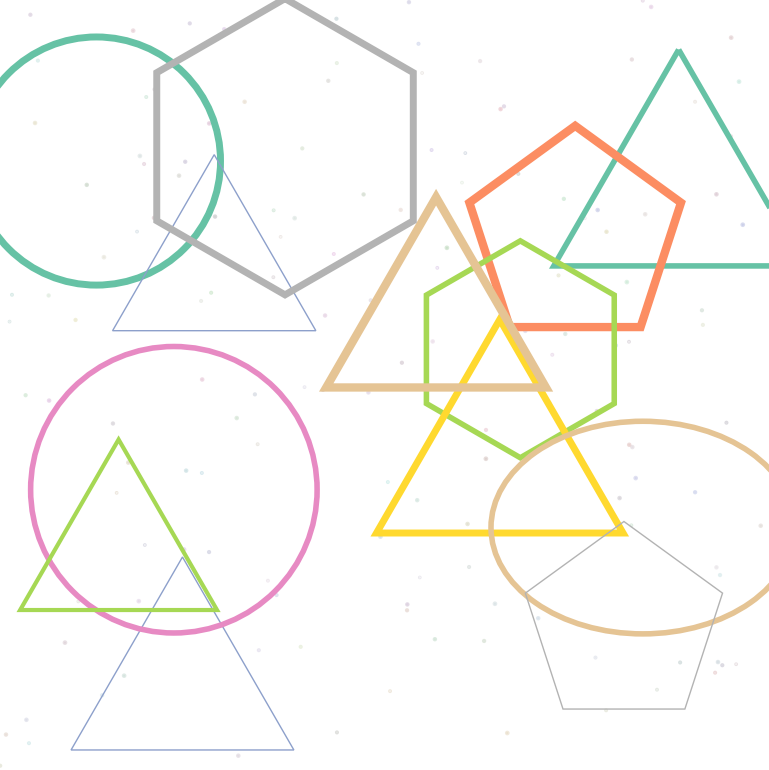[{"shape": "circle", "thickness": 2.5, "radius": 0.81, "center": [0.125, 0.791]}, {"shape": "triangle", "thickness": 2, "radius": 0.94, "center": [0.881, 0.748]}, {"shape": "pentagon", "thickness": 3, "radius": 0.72, "center": [0.747, 0.692]}, {"shape": "triangle", "thickness": 0.5, "radius": 0.76, "center": [0.278, 0.647]}, {"shape": "triangle", "thickness": 0.5, "radius": 0.84, "center": [0.237, 0.11]}, {"shape": "circle", "thickness": 2, "radius": 0.93, "center": [0.226, 0.364]}, {"shape": "hexagon", "thickness": 2, "radius": 0.7, "center": [0.676, 0.546]}, {"shape": "triangle", "thickness": 1.5, "radius": 0.74, "center": [0.154, 0.282]}, {"shape": "triangle", "thickness": 2.5, "radius": 0.92, "center": [0.649, 0.4]}, {"shape": "oval", "thickness": 2, "radius": 0.99, "center": [0.835, 0.315]}, {"shape": "triangle", "thickness": 3, "radius": 0.82, "center": [0.566, 0.579]}, {"shape": "hexagon", "thickness": 2.5, "radius": 0.96, "center": [0.37, 0.809]}, {"shape": "pentagon", "thickness": 0.5, "radius": 0.67, "center": [0.81, 0.188]}]